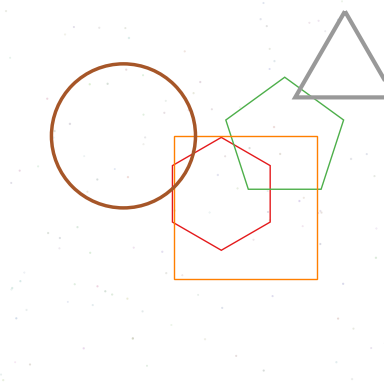[{"shape": "hexagon", "thickness": 1, "radius": 0.73, "center": [0.575, 0.497]}, {"shape": "pentagon", "thickness": 1, "radius": 0.8, "center": [0.74, 0.639]}, {"shape": "square", "thickness": 1, "radius": 0.93, "center": [0.638, 0.462]}, {"shape": "circle", "thickness": 2.5, "radius": 0.94, "center": [0.321, 0.647]}, {"shape": "triangle", "thickness": 3, "radius": 0.75, "center": [0.896, 0.822]}]